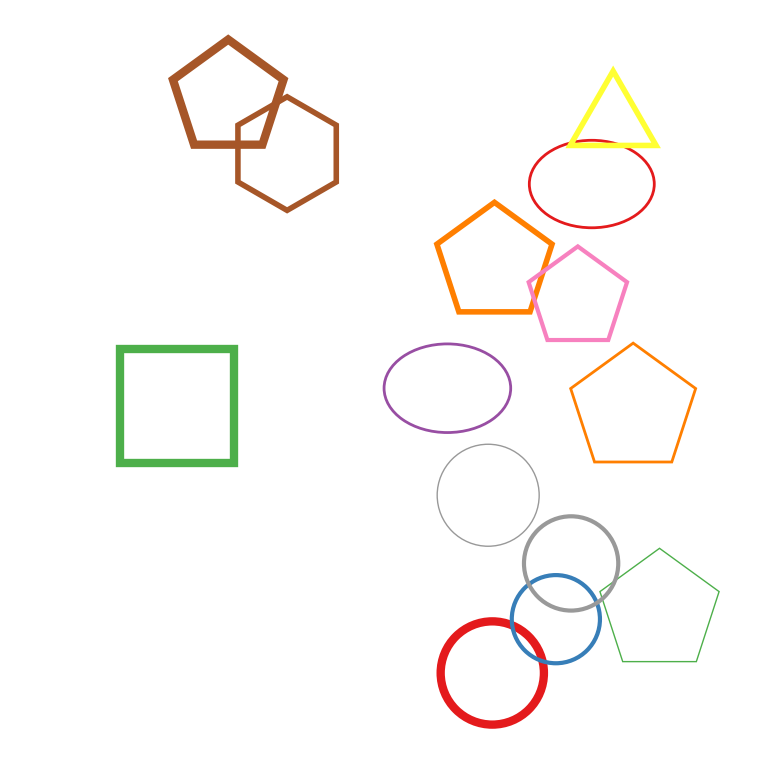[{"shape": "oval", "thickness": 1, "radius": 0.41, "center": [0.769, 0.761]}, {"shape": "circle", "thickness": 3, "radius": 0.34, "center": [0.639, 0.126]}, {"shape": "circle", "thickness": 1.5, "radius": 0.29, "center": [0.722, 0.196]}, {"shape": "square", "thickness": 3, "radius": 0.37, "center": [0.23, 0.473]}, {"shape": "pentagon", "thickness": 0.5, "radius": 0.41, "center": [0.857, 0.207]}, {"shape": "oval", "thickness": 1, "radius": 0.41, "center": [0.581, 0.496]}, {"shape": "pentagon", "thickness": 1, "radius": 0.43, "center": [0.822, 0.469]}, {"shape": "pentagon", "thickness": 2, "radius": 0.39, "center": [0.642, 0.659]}, {"shape": "triangle", "thickness": 2, "radius": 0.32, "center": [0.796, 0.843]}, {"shape": "hexagon", "thickness": 2, "radius": 0.37, "center": [0.373, 0.801]}, {"shape": "pentagon", "thickness": 3, "radius": 0.38, "center": [0.296, 0.873]}, {"shape": "pentagon", "thickness": 1.5, "radius": 0.34, "center": [0.75, 0.613]}, {"shape": "circle", "thickness": 0.5, "radius": 0.33, "center": [0.634, 0.357]}, {"shape": "circle", "thickness": 1.5, "radius": 0.31, "center": [0.742, 0.268]}]